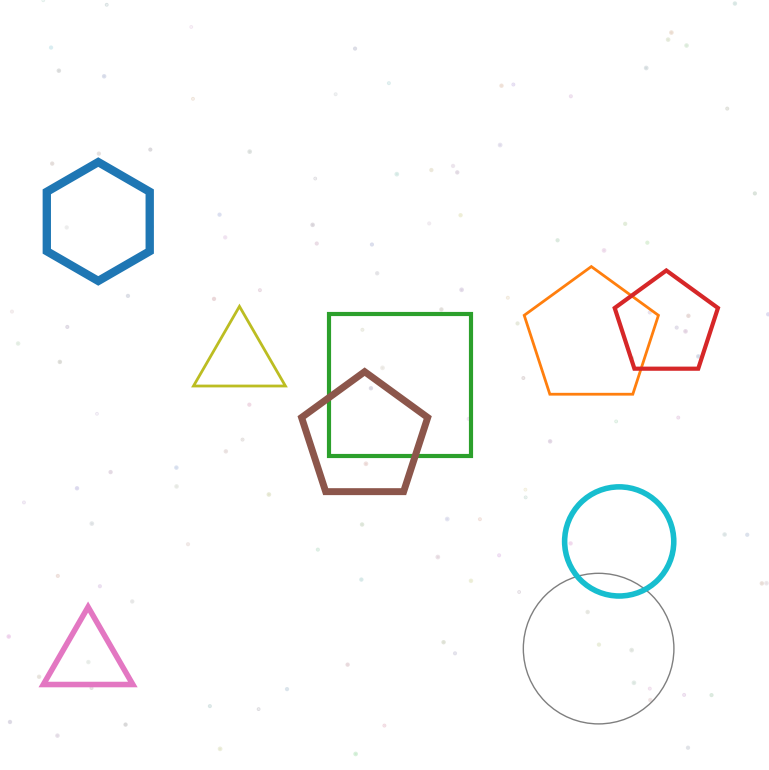[{"shape": "hexagon", "thickness": 3, "radius": 0.39, "center": [0.128, 0.712]}, {"shape": "pentagon", "thickness": 1, "radius": 0.46, "center": [0.768, 0.562]}, {"shape": "square", "thickness": 1.5, "radius": 0.46, "center": [0.52, 0.5]}, {"shape": "pentagon", "thickness": 1.5, "radius": 0.35, "center": [0.865, 0.578]}, {"shape": "pentagon", "thickness": 2.5, "radius": 0.43, "center": [0.474, 0.431]}, {"shape": "triangle", "thickness": 2, "radius": 0.34, "center": [0.114, 0.145]}, {"shape": "circle", "thickness": 0.5, "radius": 0.49, "center": [0.777, 0.158]}, {"shape": "triangle", "thickness": 1, "radius": 0.34, "center": [0.311, 0.533]}, {"shape": "circle", "thickness": 2, "radius": 0.35, "center": [0.804, 0.297]}]